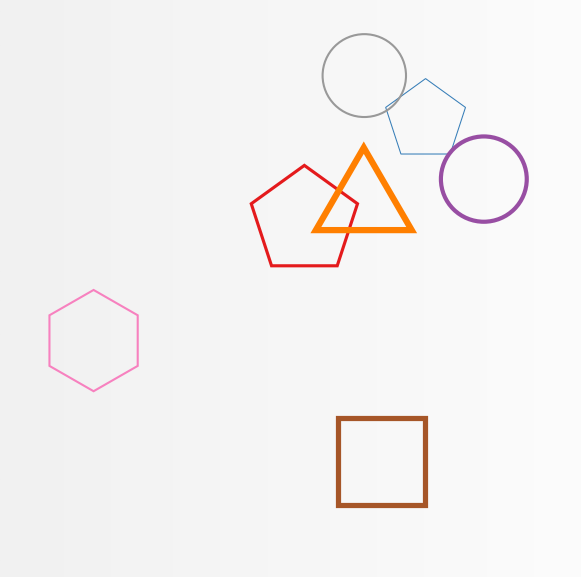[{"shape": "pentagon", "thickness": 1.5, "radius": 0.48, "center": [0.524, 0.617]}, {"shape": "pentagon", "thickness": 0.5, "radius": 0.36, "center": [0.732, 0.791]}, {"shape": "circle", "thickness": 2, "radius": 0.37, "center": [0.832, 0.689]}, {"shape": "triangle", "thickness": 3, "radius": 0.48, "center": [0.626, 0.648]}, {"shape": "square", "thickness": 2.5, "radius": 0.38, "center": [0.656, 0.201]}, {"shape": "hexagon", "thickness": 1, "radius": 0.44, "center": [0.161, 0.409]}, {"shape": "circle", "thickness": 1, "radius": 0.36, "center": [0.627, 0.868]}]